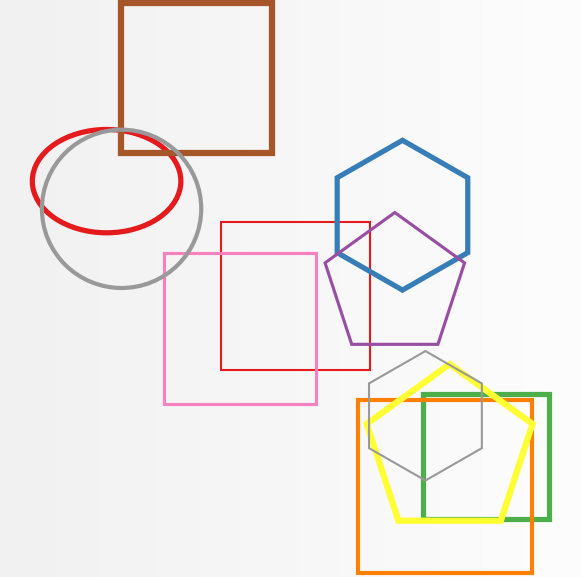[{"shape": "oval", "thickness": 2.5, "radius": 0.64, "center": [0.183, 0.685]}, {"shape": "square", "thickness": 1, "radius": 0.64, "center": [0.509, 0.487]}, {"shape": "hexagon", "thickness": 2.5, "radius": 0.65, "center": [0.692, 0.627]}, {"shape": "square", "thickness": 2.5, "radius": 0.54, "center": [0.836, 0.208]}, {"shape": "pentagon", "thickness": 1.5, "radius": 0.63, "center": [0.679, 0.505]}, {"shape": "square", "thickness": 2, "radius": 0.75, "center": [0.765, 0.156]}, {"shape": "pentagon", "thickness": 3, "radius": 0.75, "center": [0.774, 0.219]}, {"shape": "square", "thickness": 3, "radius": 0.65, "center": [0.338, 0.865]}, {"shape": "square", "thickness": 1.5, "radius": 0.65, "center": [0.413, 0.43]}, {"shape": "hexagon", "thickness": 1, "radius": 0.56, "center": [0.732, 0.279]}, {"shape": "circle", "thickness": 2, "radius": 0.69, "center": [0.209, 0.637]}]